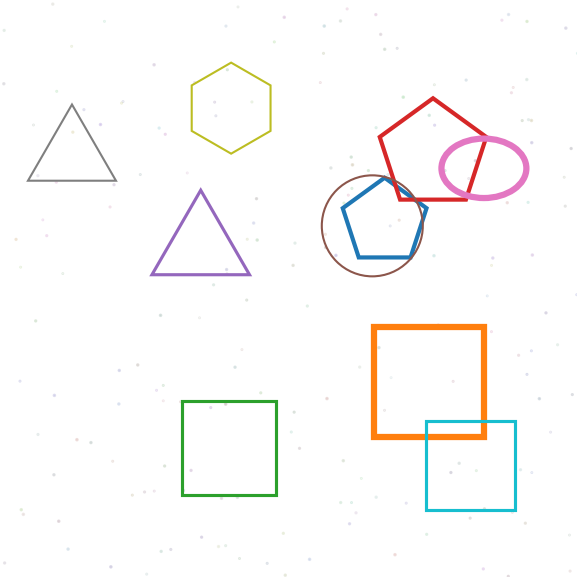[{"shape": "pentagon", "thickness": 2, "radius": 0.38, "center": [0.666, 0.615]}, {"shape": "square", "thickness": 3, "radius": 0.48, "center": [0.743, 0.337]}, {"shape": "square", "thickness": 1.5, "radius": 0.41, "center": [0.396, 0.223]}, {"shape": "pentagon", "thickness": 2, "radius": 0.49, "center": [0.75, 0.732]}, {"shape": "triangle", "thickness": 1.5, "radius": 0.49, "center": [0.348, 0.572]}, {"shape": "circle", "thickness": 1, "radius": 0.44, "center": [0.645, 0.608]}, {"shape": "oval", "thickness": 3, "radius": 0.37, "center": [0.838, 0.708]}, {"shape": "triangle", "thickness": 1, "radius": 0.44, "center": [0.125, 0.73]}, {"shape": "hexagon", "thickness": 1, "radius": 0.39, "center": [0.4, 0.812]}, {"shape": "square", "thickness": 1.5, "radius": 0.39, "center": [0.815, 0.193]}]